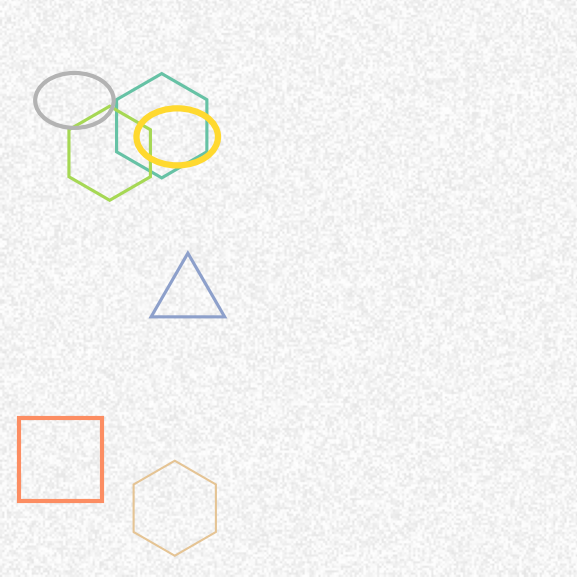[{"shape": "hexagon", "thickness": 1.5, "radius": 0.45, "center": [0.28, 0.781]}, {"shape": "square", "thickness": 2, "radius": 0.36, "center": [0.104, 0.204]}, {"shape": "triangle", "thickness": 1.5, "radius": 0.37, "center": [0.325, 0.487]}, {"shape": "hexagon", "thickness": 1.5, "radius": 0.41, "center": [0.19, 0.734]}, {"shape": "oval", "thickness": 3, "radius": 0.35, "center": [0.307, 0.762]}, {"shape": "hexagon", "thickness": 1, "radius": 0.41, "center": [0.303, 0.119]}, {"shape": "oval", "thickness": 2, "radius": 0.34, "center": [0.129, 0.825]}]